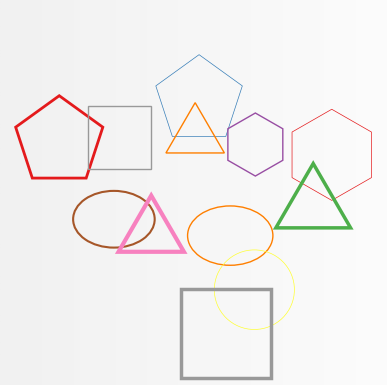[{"shape": "hexagon", "thickness": 0.5, "radius": 0.59, "center": [0.856, 0.598]}, {"shape": "pentagon", "thickness": 2, "radius": 0.59, "center": [0.153, 0.633]}, {"shape": "pentagon", "thickness": 0.5, "radius": 0.59, "center": [0.514, 0.741]}, {"shape": "triangle", "thickness": 2.5, "radius": 0.56, "center": [0.808, 0.464]}, {"shape": "hexagon", "thickness": 1, "radius": 0.41, "center": [0.659, 0.625]}, {"shape": "triangle", "thickness": 1, "radius": 0.44, "center": [0.504, 0.646]}, {"shape": "oval", "thickness": 1, "radius": 0.55, "center": [0.594, 0.388]}, {"shape": "circle", "thickness": 0.5, "radius": 0.52, "center": [0.656, 0.248]}, {"shape": "oval", "thickness": 1.5, "radius": 0.53, "center": [0.294, 0.431]}, {"shape": "triangle", "thickness": 3, "radius": 0.49, "center": [0.39, 0.395]}, {"shape": "square", "thickness": 2.5, "radius": 0.58, "center": [0.584, 0.133]}, {"shape": "square", "thickness": 1, "radius": 0.41, "center": [0.309, 0.643]}]